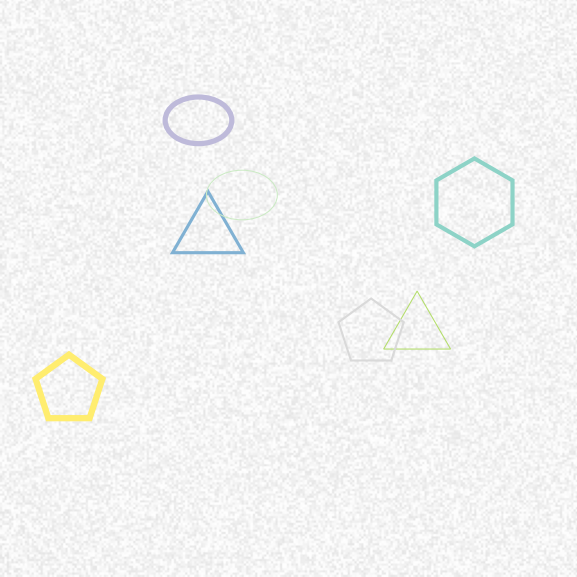[{"shape": "hexagon", "thickness": 2, "radius": 0.38, "center": [0.822, 0.649]}, {"shape": "oval", "thickness": 2.5, "radius": 0.29, "center": [0.344, 0.791]}, {"shape": "triangle", "thickness": 1.5, "radius": 0.35, "center": [0.36, 0.597]}, {"shape": "triangle", "thickness": 0.5, "radius": 0.33, "center": [0.722, 0.428]}, {"shape": "pentagon", "thickness": 1, "radius": 0.3, "center": [0.643, 0.423]}, {"shape": "oval", "thickness": 0.5, "radius": 0.31, "center": [0.419, 0.661]}, {"shape": "pentagon", "thickness": 3, "radius": 0.3, "center": [0.119, 0.324]}]